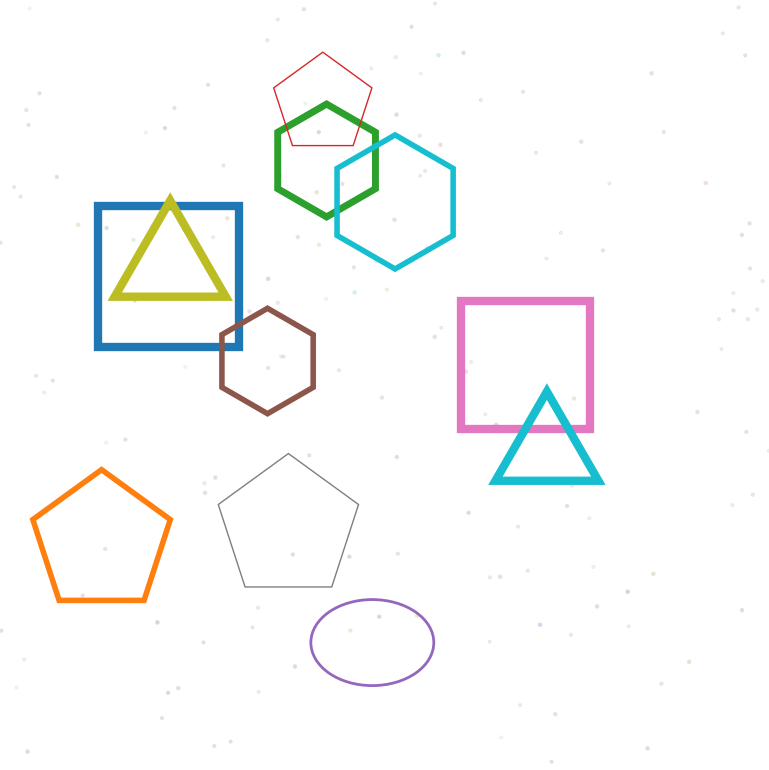[{"shape": "square", "thickness": 3, "radius": 0.46, "center": [0.218, 0.641]}, {"shape": "pentagon", "thickness": 2, "radius": 0.47, "center": [0.132, 0.296]}, {"shape": "hexagon", "thickness": 2.5, "radius": 0.37, "center": [0.424, 0.792]}, {"shape": "pentagon", "thickness": 0.5, "radius": 0.34, "center": [0.419, 0.865]}, {"shape": "oval", "thickness": 1, "radius": 0.4, "center": [0.484, 0.165]}, {"shape": "hexagon", "thickness": 2, "radius": 0.34, "center": [0.347, 0.531]}, {"shape": "square", "thickness": 3, "radius": 0.42, "center": [0.682, 0.526]}, {"shape": "pentagon", "thickness": 0.5, "radius": 0.48, "center": [0.375, 0.315]}, {"shape": "triangle", "thickness": 3, "radius": 0.42, "center": [0.221, 0.656]}, {"shape": "triangle", "thickness": 3, "radius": 0.39, "center": [0.71, 0.414]}, {"shape": "hexagon", "thickness": 2, "radius": 0.44, "center": [0.513, 0.738]}]